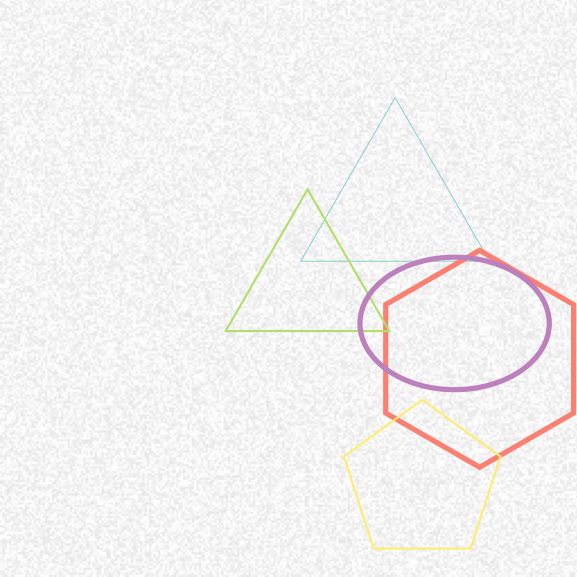[{"shape": "triangle", "thickness": 0.5, "radius": 0.94, "center": [0.684, 0.641]}, {"shape": "hexagon", "thickness": 2.5, "radius": 0.94, "center": [0.831, 0.378]}, {"shape": "triangle", "thickness": 1, "radius": 0.82, "center": [0.533, 0.508]}, {"shape": "oval", "thickness": 2.5, "radius": 0.82, "center": [0.787, 0.439]}, {"shape": "pentagon", "thickness": 1, "radius": 0.71, "center": [0.731, 0.165]}]